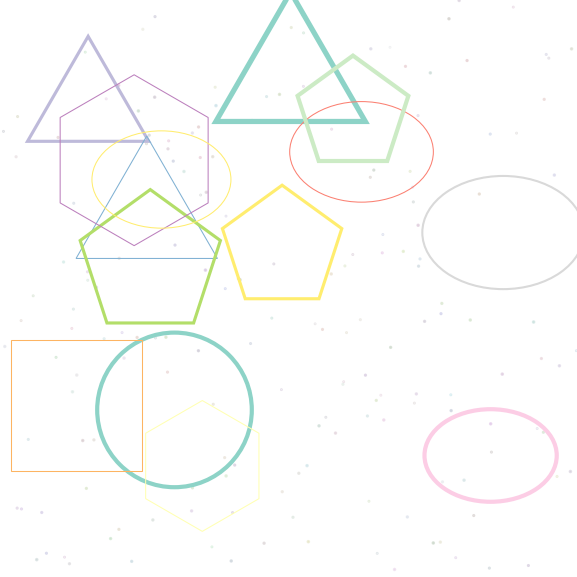[{"shape": "triangle", "thickness": 2.5, "radius": 0.75, "center": [0.503, 0.863]}, {"shape": "circle", "thickness": 2, "radius": 0.67, "center": [0.302, 0.289]}, {"shape": "hexagon", "thickness": 0.5, "radius": 0.57, "center": [0.35, 0.192]}, {"shape": "triangle", "thickness": 1.5, "radius": 0.61, "center": [0.153, 0.815]}, {"shape": "oval", "thickness": 0.5, "radius": 0.62, "center": [0.626, 0.736]}, {"shape": "triangle", "thickness": 0.5, "radius": 0.71, "center": [0.254, 0.622]}, {"shape": "square", "thickness": 0.5, "radius": 0.57, "center": [0.132, 0.297]}, {"shape": "pentagon", "thickness": 1.5, "radius": 0.64, "center": [0.26, 0.543]}, {"shape": "oval", "thickness": 2, "radius": 0.57, "center": [0.85, 0.21]}, {"shape": "oval", "thickness": 1, "radius": 0.7, "center": [0.871, 0.596]}, {"shape": "hexagon", "thickness": 0.5, "radius": 0.74, "center": [0.232, 0.722]}, {"shape": "pentagon", "thickness": 2, "radius": 0.5, "center": [0.611, 0.802]}, {"shape": "oval", "thickness": 0.5, "radius": 0.6, "center": [0.28, 0.688]}, {"shape": "pentagon", "thickness": 1.5, "radius": 0.54, "center": [0.488, 0.57]}]